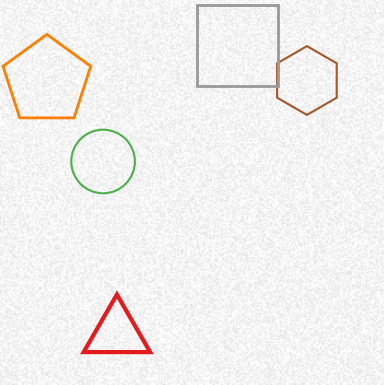[{"shape": "triangle", "thickness": 3, "radius": 0.5, "center": [0.304, 0.135]}, {"shape": "circle", "thickness": 1.5, "radius": 0.41, "center": [0.268, 0.581]}, {"shape": "pentagon", "thickness": 2, "radius": 0.6, "center": [0.122, 0.791]}, {"shape": "hexagon", "thickness": 1.5, "radius": 0.45, "center": [0.797, 0.791]}, {"shape": "square", "thickness": 2, "radius": 0.52, "center": [0.616, 0.881]}]